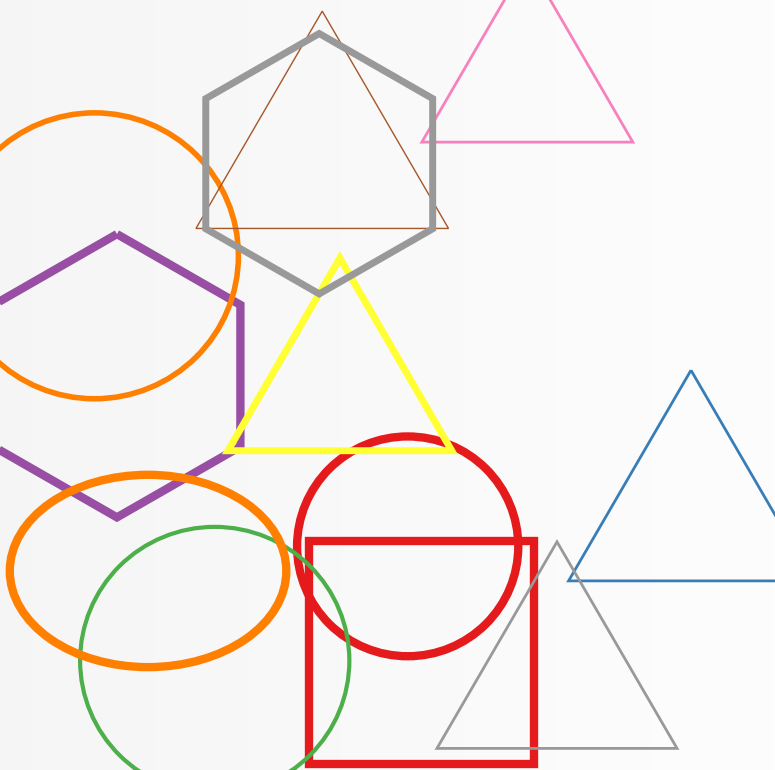[{"shape": "circle", "thickness": 3, "radius": 0.71, "center": [0.526, 0.29]}, {"shape": "square", "thickness": 3, "radius": 0.72, "center": [0.544, 0.153]}, {"shape": "triangle", "thickness": 1, "radius": 0.91, "center": [0.892, 0.337]}, {"shape": "circle", "thickness": 1.5, "radius": 0.87, "center": [0.277, 0.142]}, {"shape": "hexagon", "thickness": 3, "radius": 0.92, "center": [0.151, 0.512]}, {"shape": "oval", "thickness": 3, "radius": 0.89, "center": [0.191, 0.258]}, {"shape": "circle", "thickness": 2, "radius": 0.93, "center": [0.122, 0.668]}, {"shape": "triangle", "thickness": 2.5, "radius": 0.83, "center": [0.439, 0.498]}, {"shape": "triangle", "thickness": 0.5, "radius": 0.94, "center": [0.416, 0.797]}, {"shape": "triangle", "thickness": 1, "radius": 0.79, "center": [0.68, 0.894]}, {"shape": "hexagon", "thickness": 2.5, "radius": 0.85, "center": [0.412, 0.787]}, {"shape": "triangle", "thickness": 1, "radius": 0.89, "center": [0.719, 0.117]}]